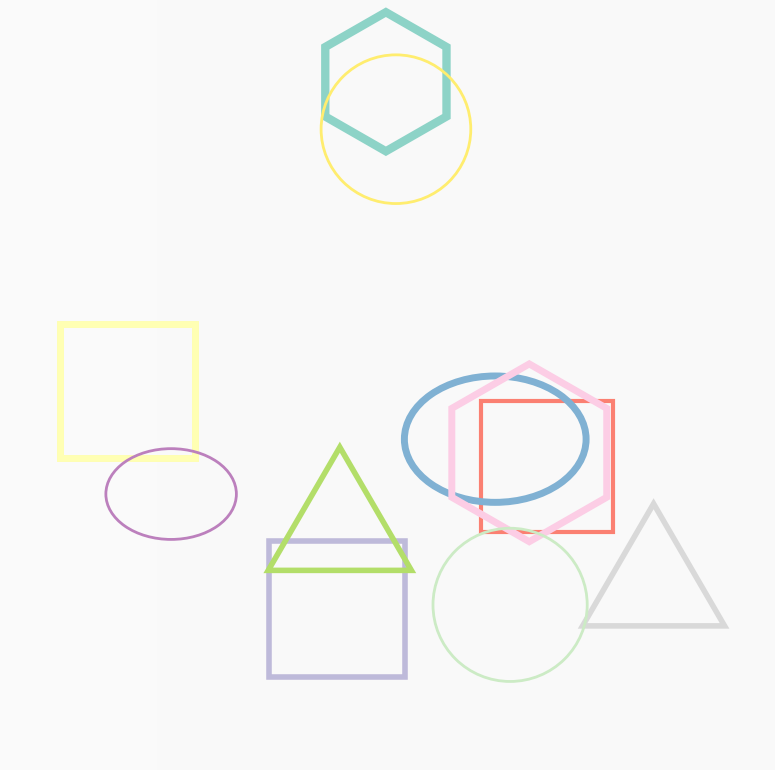[{"shape": "hexagon", "thickness": 3, "radius": 0.45, "center": [0.498, 0.894]}, {"shape": "square", "thickness": 2.5, "radius": 0.44, "center": [0.165, 0.492]}, {"shape": "square", "thickness": 2, "radius": 0.44, "center": [0.434, 0.209]}, {"shape": "square", "thickness": 1.5, "radius": 0.42, "center": [0.706, 0.395]}, {"shape": "oval", "thickness": 2.5, "radius": 0.59, "center": [0.639, 0.43]}, {"shape": "triangle", "thickness": 2, "radius": 0.53, "center": [0.438, 0.313]}, {"shape": "hexagon", "thickness": 2.5, "radius": 0.58, "center": [0.683, 0.412]}, {"shape": "triangle", "thickness": 2, "radius": 0.53, "center": [0.843, 0.24]}, {"shape": "oval", "thickness": 1, "radius": 0.42, "center": [0.221, 0.358]}, {"shape": "circle", "thickness": 1, "radius": 0.5, "center": [0.658, 0.214]}, {"shape": "circle", "thickness": 1, "radius": 0.48, "center": [0.511, 0.832]}]